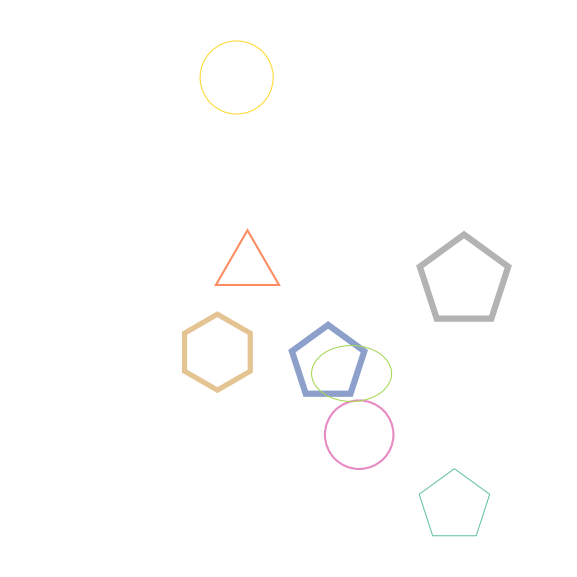[{"shape": "pentagon", "thickness": 0.5, "radius": 0.32, "center": [0.787, 0.123]}, {"shape": "triangle", "thickness": 1, "radius": 0.32, "center": [0.429, 0.537]}, {"shape": "pentagon", "thickness": 3, "radius": 0.33, "center": [0.568, 0.371]}, {"shape": "circle", "thickness": 1, "radius": 0.3, "center": [0.622, 0.246]}, {"shape": "oval", "thickness": 0.5, "radius": 0.35, "center": [0.609, 0.352]}, {"shape": "circle", "thickness": 0.5, "radius": 0.32, "center": [0.41, 0.865]}, {"shape": "hexagon", "thickness": 2.5, "radius": 0.33, "center": [0.376, 0.389]}, {"shape": "pentagon", "thickness": 3, "radius": 0.4, "center": [0.804, 0.512]}]